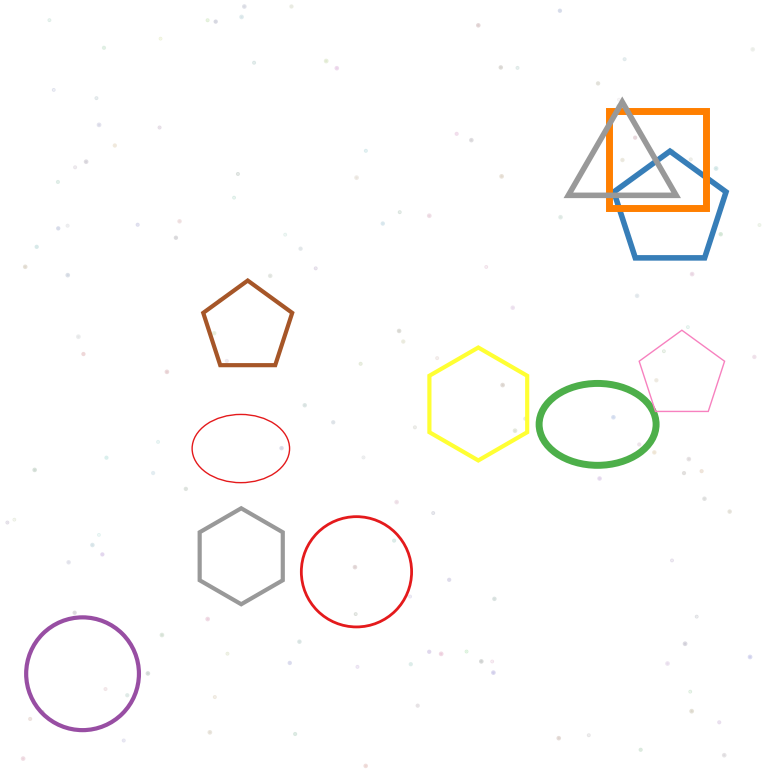[{"shape": "oval", "thickness": 0.5, "radius": 0.32, "center": [0.313, 0.417]}, {"shape": "circle", "thickness": 1, "radius": 0.36, "center": [0.463, 0.257]}, {"shape": "pentagon", "thickness": 2, "radius": 0.38, "center": [0.87, 0.727]}, {"shape": "oval", "thickness": 2.5, "radius": 0.38, "center": [0.776, 0.449]}, {"shape": "circle", "thickness": 1.5, "radius": 0.37, "center": [0.107, 0.125]}, {"shape": "square", "thickness": 2.5, "radius": 0.31, "center": [0.853, 0.793]}, {"shape": "hexagon", "thickness": 1.5, "radius": 0.37, "center": [0.621, 0.475]}, {"shape": "pentagon", "thickness": 1.5, "radius": 0.3, "center": [0.322, 0.575]}, {"shape": "pentagon", "thickness": 0.5, "radius": 0.29, "center": [0.886, 0.513]}, {"shape": "hexagon", "thickness": 1.5, "radius": 0.31, "center": [0.313, 0.278]}, {"shape": "triangle", "thickness": 2, "radius": 0.4, "center": [0.808, 0.787]}]